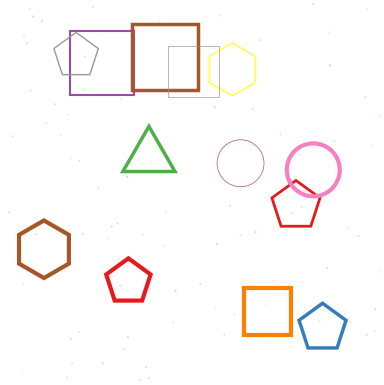[{"shape": "pentagon", "thickness": 3, "radius": 0.3, "center": [0.334, 0.268]}, {"shape": "pentagon", "thickness": 2, "radius": 0.33, "center": [0.769, 0.466]}, {"shape": "pentagon", "thickness": 2.5, "radius": 0.32, "center": [0.838, 0.148]}, {"shape": "triangle", "thickness": 2.5, "radius": 0.39, "center": [0.387, 0.594]}, {"shape": "square", "thickness": 1.5, "radius": 0.41, "center": [0.265, 0.836]}, {"shape": "circle", "thickness": 0.5, "radius": 0.3, "center": [0.625, 0.576]}, {"shape": "square", "thickness": 3, "radius": 0.3, "center": [0.695, 0.191]}, {"shape": "hexagon", "thickness": 1, "radius": 0.34, "center": [0.604, 0.82]}, {"shape": "hexagon", "thickness": 3, "radius": 0.37, "center": [0.114, 0.353]}, {"shape": "square", "thickness": 2.5, "radius": 0.43, "center": [0.43, 0.852]}, {"shape": "circle", "thickness": 3, "radius": 0.34, "center": [0.814, 0.559]}, {"shape": "pentagon", "thickness": 1, "radius": 0.3, "center": [0.198, 0.855]}, {"shape": "square", "thickness": 0.5, "radius": 0.33, "center": [0.503, 0.814]}]